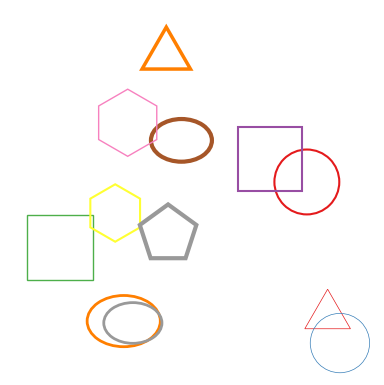[{"shape": "circle", "thickness": 1.5, "radius": 0.42, "center": [0.797, 0.527]}, {"shape": "triangle", "thickness": 0.5, "radius": 0.34, "center": [0.851, 0.18]}, {"shape": "circle", "thickness": 0.5, "radius": 0.39, "center": [0.883, 0.109]}, {"shape": "square", "thickness": 1, "radius": 0.43, "center": [0.156, 0.357]}, {"shape": "square", "thickness": 1.5, "radius": 0.42, "center": [0.7, 0.586]}, {"shape": "oval", "thickness": 2, "radius": 0.48, "center": [0.321, 0.166]}, {"shape": "triangle", "thickness": 2.5, "radius": 0.36, "center": [0.432, 0.857]}, {"shape": "hexagon", "thickness": 1.5, "radius": 0.37, "center": [0.299, 0.447]}, {"shape": "oval", "thickness": 3, "radius": 0.4, "center": [0.471, 0.635]}, {"shape": "hexagon", "thickness": 1, "radius": 0.44, "center": [0.332, 0.681]}, {"shape": "oval", "thickness": 2, "radius": 0.38, "center": [0.345, 0.161]}, {"shape": "pentagon", "thickness": 3, "radius": 0.39, "center": [0.437, 0.392]}]